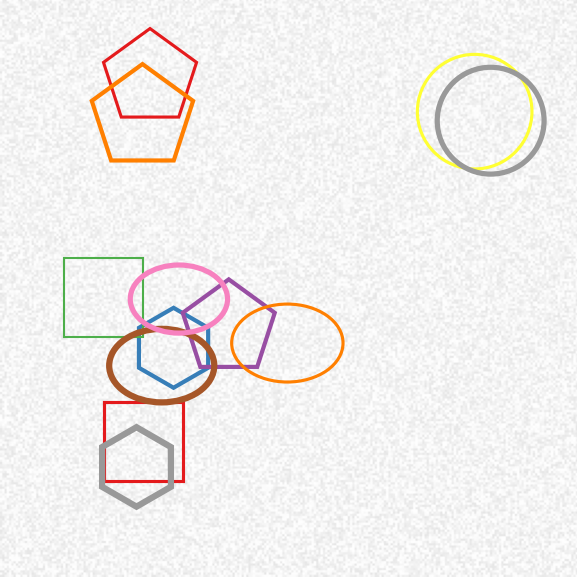[{"shape": "pentagon", "thickness": 1.5, "radius": 0.42, "center": [0.26, 0.865]}, {"shape": "square", "thickness": 1.5, "radius": 0.34, "center": [0.249, 0.234]}, {"shape": "hexagon", "thickness": 2, "radius": 0.35, "center": [0.301, 0.397]}, {"shape": "square", "thickness": 1, "radius": 0.34, "center": [0.179, 0.484]}, {"shape": "pentagon", "thickness": 2, "radius": 0.42, "center": [0.396, 0.432]}, {"shape": "pentagon", "thickness": 2, "radius": 0.46, "center": [0.247, 0.796]}, {"shape": "oval", "thickness": 1.5, "radius": 0.48, "center": [0.498, 0.405]}, {"shape": "circle", "thickness": 1.5, "radius": 0.5, "center": [0.822, 0.806]}, {"shape": "oval", "thickness": 3, "radius": 0.45, "center": [0.28, 0.366]}, {"shape": "oval", "thickness": 2.5, "radius": 0.42, "center": [0.31, 0.481]}, {"shape": "circle", "thickness": 2.5, "radius": 0.46, "center": [0.85, 0.79]}, {"shape": "hexagon", "thickness": 3, "radius": 0.34, "center": [0.236, 0.191]}]